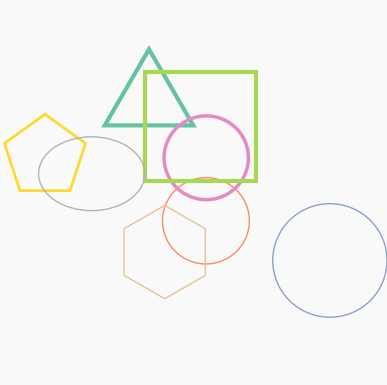[{"shape": "triangle", "thickness": 3, "radius": 0.66, "center": [0.385, 0.74]}, {"shape": "circle", "thickness": 1, "radius": 0.56, "center": [0.531, 0.426]}, {"shape": "circle", "thickness": 1, "radius": 0.74, "center": [0.851, 0.323]}, {"shape": "circle", "thickness": 2.5, "radius": 0.54, "center": [0.532, 0.59]}, {"shape": "square", "thickness": 3, "radius": 0.71, "center": [0.517, 0.672]}, {"shape": "pentagon", "thickness": 2, "radius": 0.55, "center": [0.116, 0.594]}, {"shape": "hexagon", "thickness": 1, "radius": 0.61, "center": [0.425, 0.345]}, {"shape": "oval", "thickness": 1, "radius": 0.68, "center": [0.237, 0.549]}]